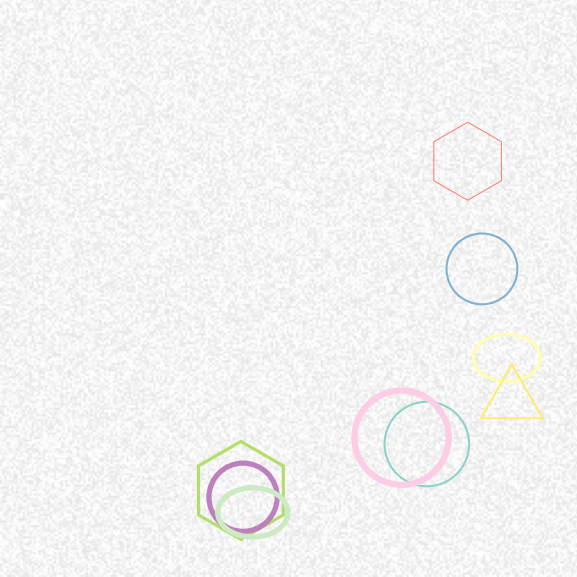[{"shape": "circle", "thickness": 1, "radius": 0.37, "center": [0.739, 0.23]}, {"shape": "oval", "thickness": 1.5, "radius": 0.29, "center": [0.878, 0.379]}, {"shape": "hexagon", "thickness": 0.5, "radius": 0.34, "center": [0.81, 0.72]}, {"shape": "circle", "thickness": 1, "radius": 0.31, "center": [0.835, 0.534]}, {"shape": "hexagon", "thickness": 1.5, "radius": 0.42, "center": [0.417, 0.15]}, {"shape": "circle", "thickness": 3, "radius": 0.41, "center": [0.695, 0.241]}, {"shape": "circle", "thickness": 2.5, "radius": 0.3, "center": [0.421, 0.138]}, {"shape": "oval", "thickness": 2.5, "radius": 0.3, "center": [0.438, 0.112]}, {"shape": "triangle", "thickness": 1, "radius": 0.31, "center": [0.886, 0.306]}]